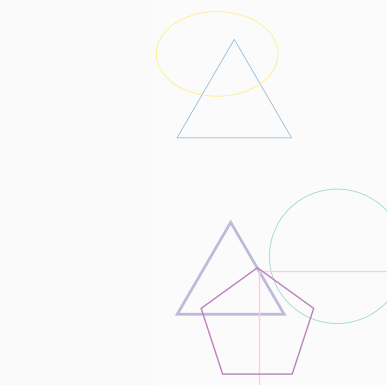[{"shape": "circle", "thickness": 0.5, "radius": 0.87, "center": [0.87, 0.334]}, {"shape": "triangle", "thickness": 2, "radius": 0.8, "center": [0.595, 0.263]}, {"shape": "triangle", "thickness": 0.5, "radius": 0.85, "center": [0.605, 0.727]}, {"shape": "square", "thickness": 1, "radius": 0.93, "center": [0.855, 0.109]}, {"shape": "pentagon", "thickness": 1, "radius": 0.76, "center": [0.664, 0.152]}, {"shape": "oval", "thickness": 0.5, "radius": 0.79, "center": [0.56, 0.86]}]